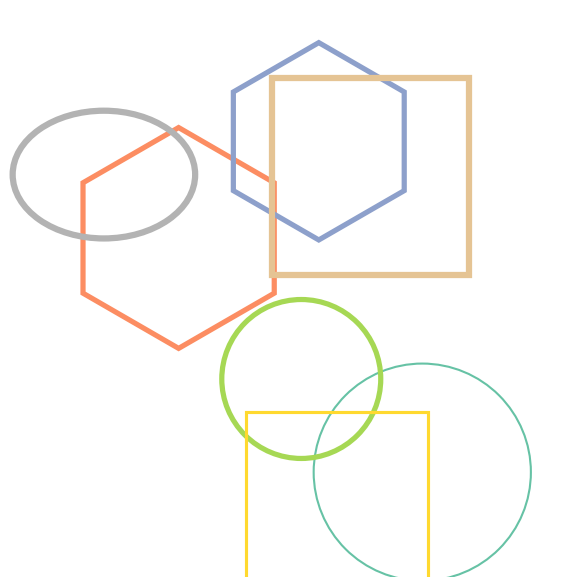[{"shape": "circle", "thickness": 1, "radius": 0.94, "center": [0.731, 0.182]}, {"shape": "hexagon", "thickness": 2.5, "radius": 0.96, "center": [0.309, 0.587]}, {"shape": "hexagon", "thickness": 2.5, "radius": 0.85, "center": [0.552, 0.754]}, {"shape": "circle", "thickness": 2.5, "radius": 0.69, "center": [0.522, 0.343]}, {"shape": "square", "thickness": 1.5, "radius": 0.79, "center": [0.584, 0.128]}, {"shape": "square", "thickness": 3, "radius": 0.85, "center": [0.642, 0.693]}, {"shape": "oval", "thickness": 3, "radius": 0.79, "center": [0.18, 0.697]}]